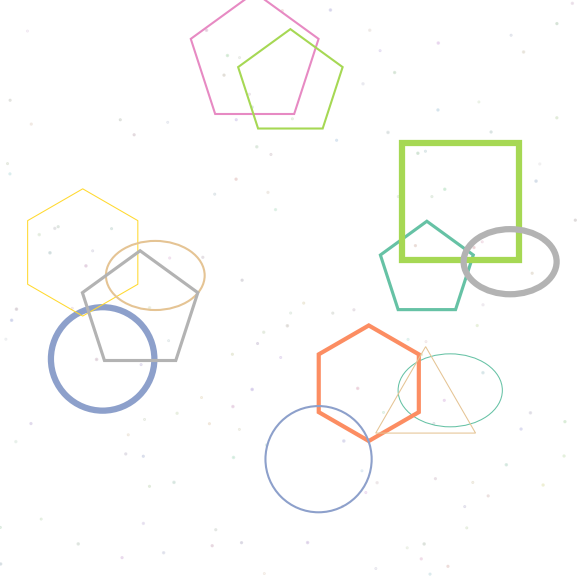[{"shape": "pentagon", "thickness": 1.5, "radius": 0.42, "center": [0.739, 0.531]}, {"shape": "oval", "thickness": 0.5, "radius": 0.45, "center": [0.78, 0.323]}, {"shape": "hexagon", "thickness": 2, "radius": 0.5, "center": [0.639, 0.336]}, {"shape": "circle", "thickness": 1, "radius": 0.46, "center": [0.552, 0.204]}, {"shape": "circle", "thickness": 3, "radius": 0.45, "center": [0.178, 0.378]}, {"shape": "pentagon", "thickness": 1, "radius": 0.58, "center": [0.441, 0.896]}, {"shape": "square", "thickness": 3, "radius": 0.51, "center": [0.797, 0.651]}, {"shape": "pentagon", "thickness": 1, "radius": 0.48, "center": [0.503, 0.854]}, {"shape": "hexagon", "thickness": 0.5, "radius": 0.55, "center": [0.143, 0.562]}, {"shape": "oval", "thickness": 1, "radius": 0.43, "center": [0.269, 0.522]}, {"shape": "triangle", "thickness": 0.5, "radius": 0.5, "center": [0.737, 0.299]}, {"shape": "pentagon", "thickness": 1.5, "radius": 0.53, "center": [0.243, 0.46]}, {"shape": "oval", "thickness": 3, "radius": 0.4, "center": [0.883, 0.546]}]